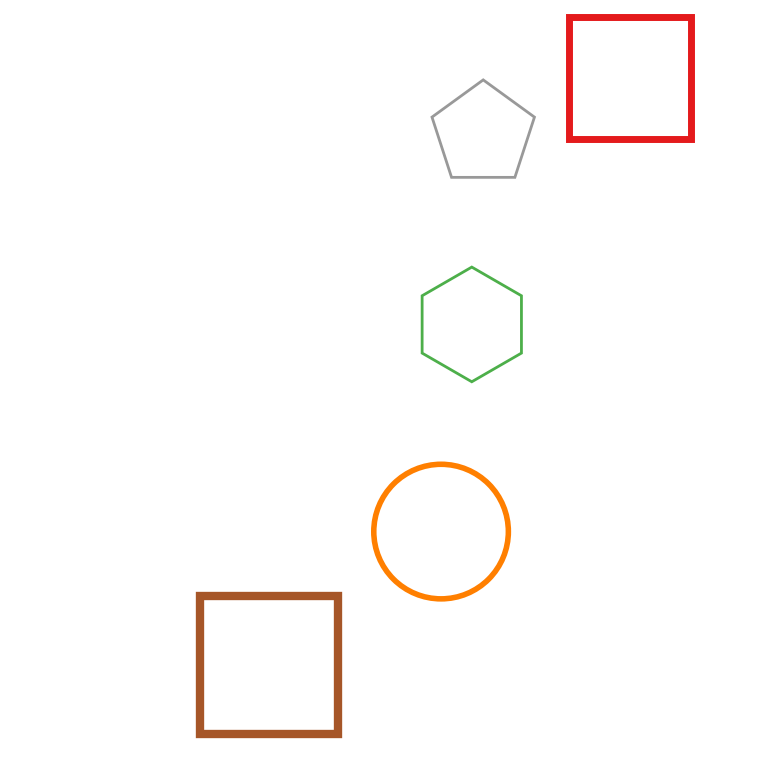[{"shape": "square", "thickness": 2.5, "radius": 0.4, "center": [0.818, 0.899]}, {"shape": "hexagon", "thickness": 1, "radius": 0.37, "center": [0.613, 0.579]}, {"shape": "circle", "thickness": 2, "radius": 0.44, "center": [0.573, 0.31]}, {"shape": "square", "thickness": 3, "radius": 0.45, "center": [0.349, 0.136]}, {"shape": "pentagon", "thickness": 1, "radius": 0.35, "center": [0.628, 0.826]}]